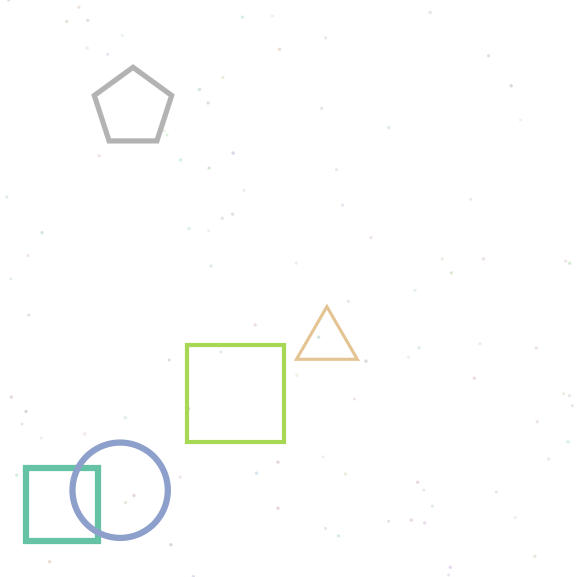[{"shape": "square", "thickness": 3, "radius": 0.31, "center": [0.107, 0.126]}, {"shape": "circle", "thickness": 3, "radius": 0.41, "center": [0.208, 0.15]}, {"shape": "square", "thickness": 2, "radius": 0.42, "center": [0.407, 0.318]}, {"shape": "triangle", "thickness": 1.5, "radius": 0.3, "center": [0.566, 0.407]}, {"shape": "pentagon", "thickness": 2.5, "radius": 0.35, "center": [0.23, 0.812]}]